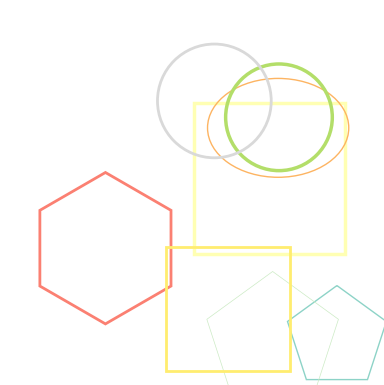[{"shape": "pentagon", "thickness": 1, "radius": 0.67, "center": [0.875, 0.123]}, {"shape": "square", "thickness": 2.5, "radius": 0.98, "center": [0.701, 0.536]}, {"shape": "hexagon", "thickness": 2, "radius": 0.98, "center": [0.274, 0.355]}, {"shape": "oval", "thickness": 1, "radius": 0.92, "center": [0.722, 0.668]}, {"shape": "circle", "thickness": 2.5, "radius": 0.69, "center": [0.725, 0.695]}, {"shape": "circle", "thickness": 2, "radius": 0.74, "center": [0.557, 0.738]}, {"shape": "pentagon", "thickness": 0.5, "radius": 0.9, "center": [0.708, 0.115]}, {"shape": "square", "thickness": 2, "radius": 0.8, "center": [0.592, 0.198]}]